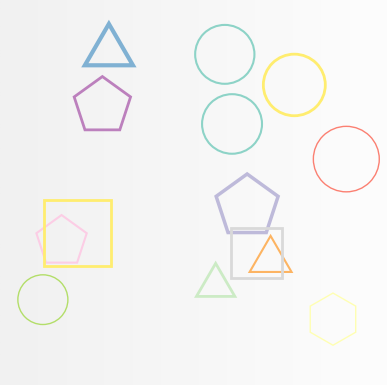[{"shape": "circle", "thickness": 1.5, "radius": 0.38, "center": [0.58, 0.859]}, {"shape": "circle", "thickness": 1.5, "radius": 0.39, "center": [0.599, 0.678]}, {"shape": "hexagon", "thickness": 1, "radius": 0.34, "center": [0.859, 0.171]}, {"shape": "pentagon", "thickness": 2.5, "radius": 0.42, "center": [0.638, 0.464]}, {"shape": "circle", "thickness": 1, "radius": 0.43, "center": [0.894, 0.587]}, {"shape": "triangle", "thickness": 3, "radius": 0.36, "center": [0.281, 0.866]}, {"shape": "triangle", "thickness": 1.5, "radius": 0.31, "center": [0.698, 0.325]}, {"shape": "circle", "thickness": 1, "radius": 0.32, "center": [0.111, 0.222]}, {"shape": "pentagon", "thickness": 1.5, "radius": 0.34, "center": [0.159, 0.373]}, {"shape": "square", "thickness": 2, "radius": 0.33, "center": [0.662, 0.344]}, {"shape": "pentagon", "thickness": 2, "radius": 0.38, "center": [0.264, 0.725]}, {"shape": "triangle", "thickness": 2, "radius": 0.29, "center": [0.557, 0.259]}, {"shape": "square", "thickness": 2, "radius": 0.43, "center": [0.2, 0.394]}, {"shape": "circle", "thickness": 2, "radius": 0.4, "center": [0.76, 0.779]}]